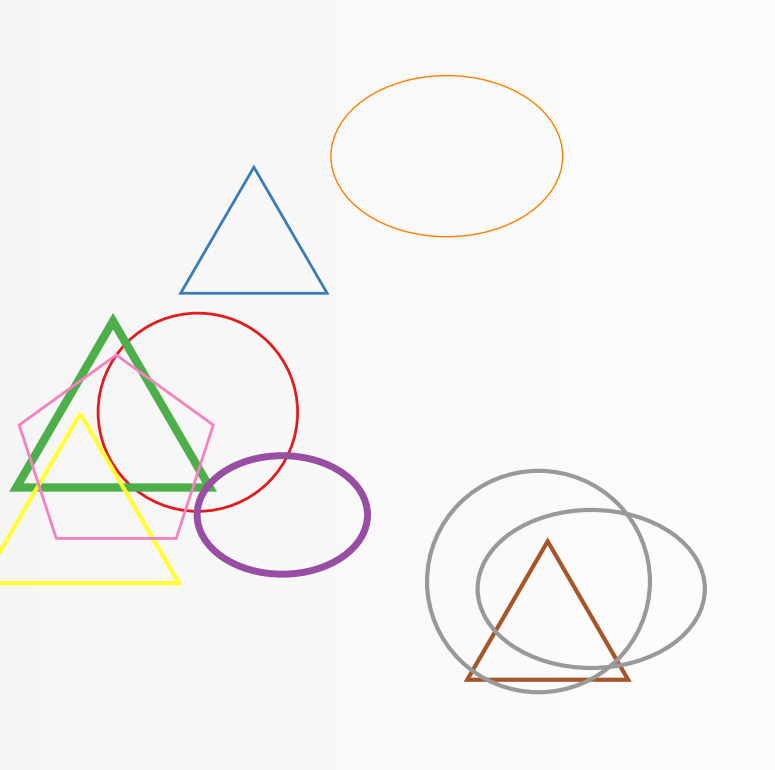[{"shape": "circle", "thickness": 1, "radius": 0.64, "center": [0.255, 0.465]}, {"shape": "triangle", "thickness": 1, "radius": 0.55, "center": [0.328, 0.674]}, {"shape": "triangle", "thickness": 3, "radius": 0.72, "center": [0.146, 0.439]}, {"shape": "oval", "thickness": 2.5, "radius": 0.55, "center": [0.364, 0.331]}, {"shape": "oval", "thickness": 0.5, "radius": 0.75, "center": [0.577, 0.797]}, {"shape": "triangle", "thickness": 1.5, "radius": 0.73, "center": [0.104, 0.316]}, {"shape": "triangle", "thickness": 1.5, "radius": 0.6, "center": [0.707, 0.177]}, {"shape": "pentagon", "thickness": 1, "radius": 0.66, "center": [0.15, 0.407]}, {"shape": "oval", "thickness": 1.5, "radius": 0.73, "center": [0.763, 0.235]}, {"shape": "circle", "thickness": 1.5, "radius": 0.72, "center": [0.695, 0.245]}]